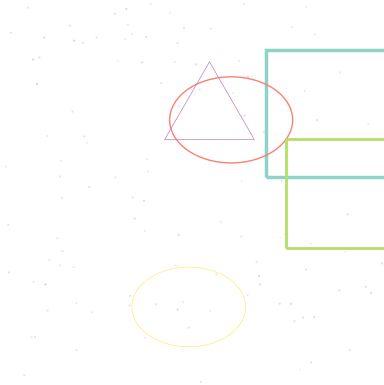[{"shape": "square", "thickness": 2.5, "radius": 0.83, "center": [0.855, 0.706]}, {"shape": "oval", "thickness": 1, "radius": 0.8, "center": [0.6, 0.689]}, {"shape": "square", "thickness": 2, "radius": 0.71, "center": [0.886, 0.497]}, {"shape": "triangle", "thickness": 0.5, "radius": 0.67, "center": [0.544, 0.705]}, {"shape": "oval", "thickness": 0.5, "radius": 0.74, "center": [0.49, 0.203]}]